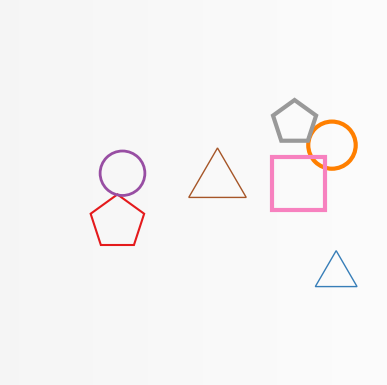[{"shape": "pentagon", "thickness": 1.5, "radius": 0.36, "center": [0.303, 0.422]}, {"shape": "triangle", "thickness": 1, "radius": 0.31, "center": [0.868, 0.287]}, {"shape": "circle", "thickness": 2, "radius": 0.29, "center": [0.316, 0.55]}, {"shape": "circle", "thickness": 3, "radius": 0.31, "center": [0.857, 0.623]}, {"shape": "triangle", "thickness": 1, "radius": 0.43, "center": [0.561, 0.53]}, {"shape": "square", "thickness": 3, "radius": 0.34, "center": [0.771, 0.523]}, {"shape": "pentagon", "thickness": 3, "radius": 0.29, "center": [0.76, 0.682]}]